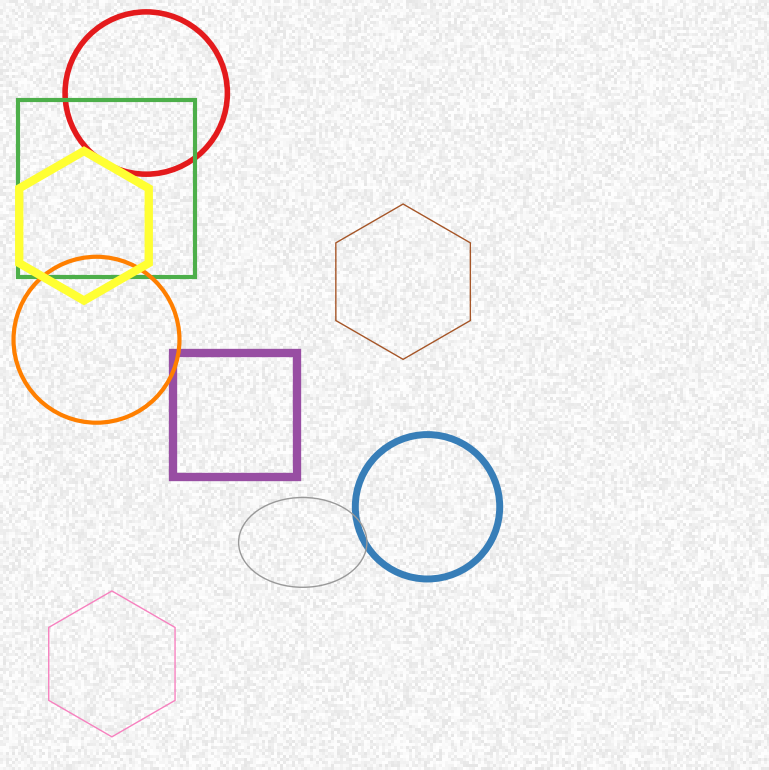[{"shape": "circle", "thickness": 2, "radius": 0.53, "center": [0.19, 0.879]}, {"shape": "circle", "thickness": 2.5, "radius": 0.47, "center": [0.555, 0.342]}, {"shape": "square", "thickness": 1.5, "radius": 0.57, "center": [0.139, 0.756]}, {"shape": "square", "thickness": 3, "radius": 0.4, "center": [0.306, 0.461]}, {"shape": "circle", "thickness": 1.5, "radius": 0.54, "center": [0.125, 0.559]}, {"shape": "hexagon", "thickness": 3, "radius": 0.49, "center": [0.109, 0.707]}, {"shape": "hexagon", "thickness": 0.5, "radius": 0.5, "center": [0.524, 0.634]}, {"shape": "hexagon", "thickness": 0.5, "radius": 0.47, "center": [0.145, 0.138]}, {"shape": "oval", "thickness": 0.5, "radius": 0.42, "center": [0.393, 0.296]}]